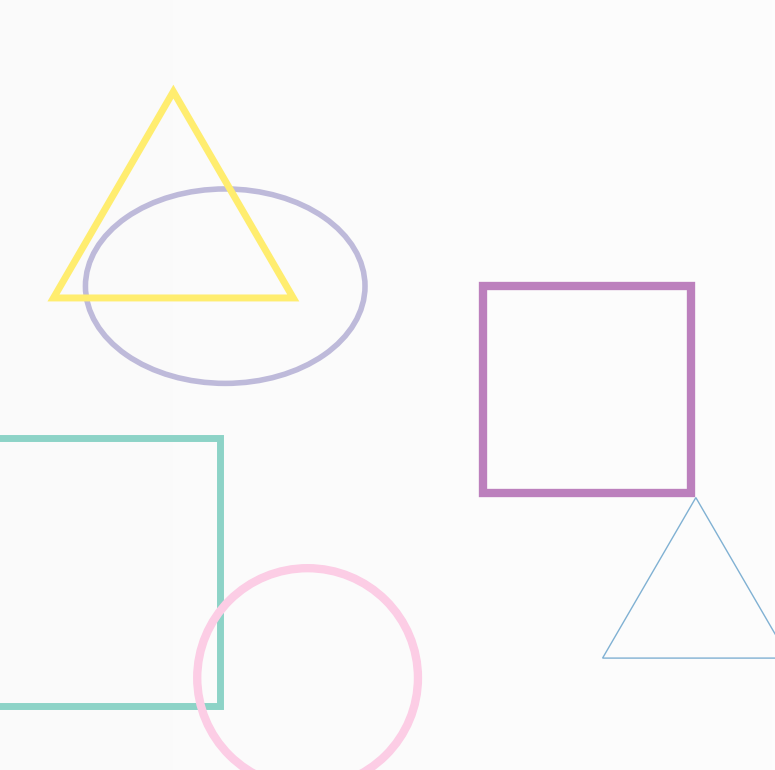[{"shape": "square", "thickness": 2.5, "radius": 0.87, "center": [0.11, 0.257]}, {"shape": "oval", "thickness": 2, "radius": 0.9, "center": [0.291, 0.628]}, {"shape": "triangle", "thickness": 0.5, "radius": 0.69, "center": [0.898, 0.215]}, {"shape": "circle", "thickness": 3, "radius": 0.71, "center": [0.397, 0.12]}, {"shape": "square", "thickness": 3, "radius": 0.67, "center": [0.758, 0.494]}, {"shape": "triangle", "thickness": 2.5, "radius": 0.89, "center": [0.224, 0.702]}]